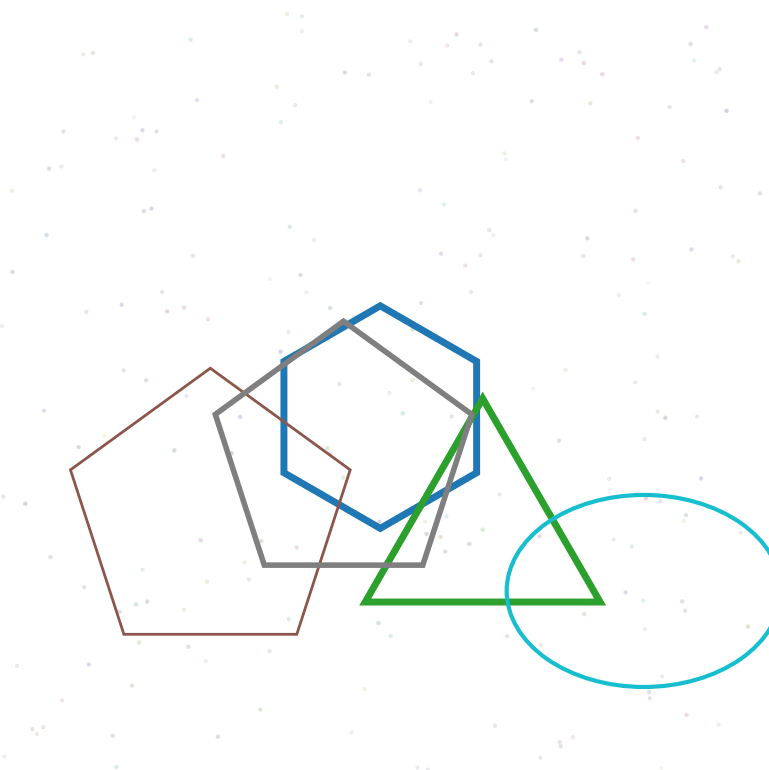[{"shape": "hexagon", "thickness": 2.5, "radius": 0.72, "center": [0.494, 0.458]}, {"shape": "triangle", "thickness": 2.5, "radius": 0.88, "center": [0.627, 0.306]}, {"shape": "pentagon", "thickness": 1, "radius": 0.96, "center": [0.273, 0.331]}, {"shape": "pentagon", "thickness": 2, "radius": 0.88, "center": [0.446, 0.408]}, {"shape": "oval", "thickness": 1.5, "radius": 0.89, "center": [0.836, 0.233]}]